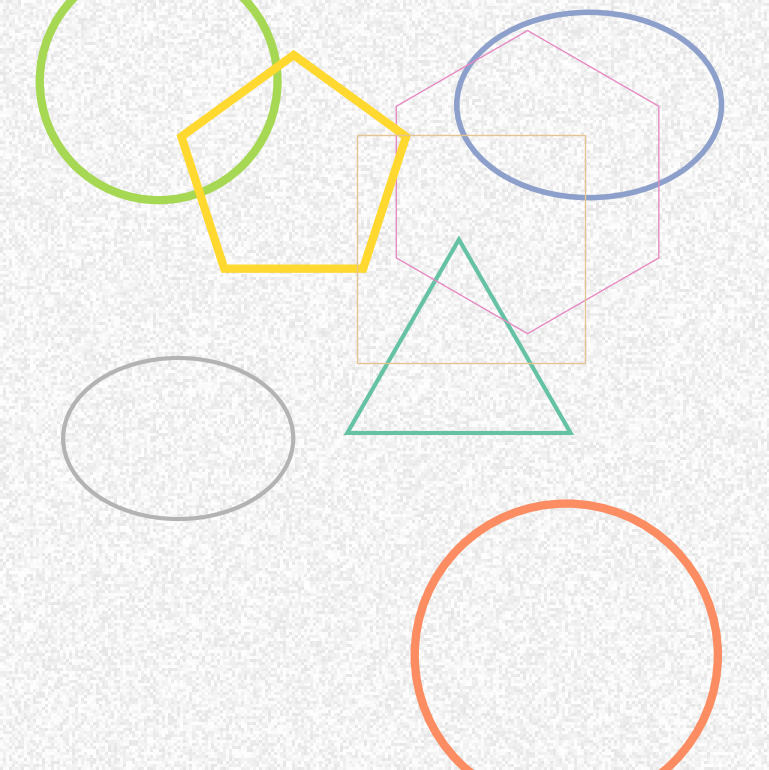[{"shape": "triangle", "thickness": 1.5, "radius": 0.84, "center": [0.596, 0.521]}, {"shape": "circle", "thickness": 3, "radius": 0.98, "center": [0.735, 0.149]}, {"shape": "oval", "thickness": 2, "radius": 0.86, "center": [0.765, 0.864]}, {"shape": "hexagon", "thickness": 0.5, "radius": 0.98, "center": [0.685, 0.764]}, {"shape": "circle", "thickness": 3, "radius": 0.77, "center": [0.206, 0.894]}, {"shape": "pentagon", "thickness": 3, "radius": 0.77, "center": [0.381, 0.775]}, {"shape": "square", "thickness": 0.5, "radius": 0.74, "center": [0.612, 0.677]}, {"shape": "oval", "thickness": 1.5, "radius": 0.75, "center": [0.231, 0.431]}]